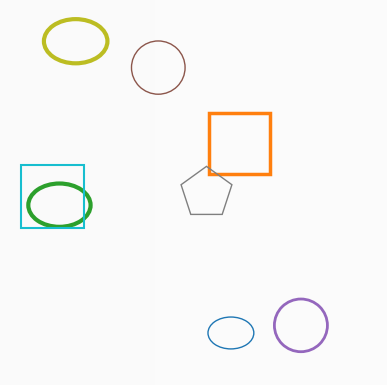[{"shape": "oval", "thickness": 1, "radius": 0.3, "center": [0.596, 0.135]}, {"shape": "square", "thickness": 2.5, "radius": 0.39, "center": [0.618, 0.627]}, {"shape": "oval", "thickness": 3, "radius": 0.4, "center": [0.153, 0.467]}, {"shape": "circle", "thickness": 2, "radius": 0.34, "center": [0.777, 0.155]}, {"shape": "circle", "thickness": 1, "radius": 0.35, "center": [0.408, 0.824]}, {"shape": "pentagon", "thickness": 1, "radius": 0.34, "center": [0.533, 0.499]}, {"shape": "oval", "thickness": 3, "radius": 0.41, "center": [0.195, 0.893]}, {"shape": "square", "thickness": 1.5, "radius": 0.41, "center": [0.136, 0.49]}]